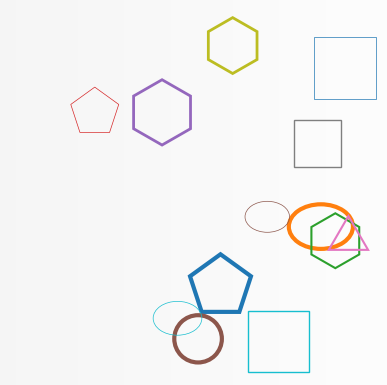[{"shape": "pentagon", "thickness": 3, "radius": 0.41, "center": [0.569, 0.257]}, {"shape": "square", "thickness": 0.5, "radius": 0.4, "center": [0.89, 0.823]}, {"shape": "oval", "thickness": 3, "radius": 0.41, "center": [0.828, 0.411]}, {"shape": "hexagon", "thickness": 1.5, "radius": 0.36, "center": [0.865, 0.375]}, {"shape": "pentagon", "thickness": 0.5, "radius": 0.33, "center": [0.245, 0.709]}, {"shape": "hexagon", "thickness": 2, "radius": 0.42, "center": [0.418, 0.708]}, {"shape": "oval", "thickness": 0.5, "radius": 0.29, "center": [0.69, 0.437]}, {"shape": "circle", "thickness": 3, "radius": 0.31, "center": [0.511, 0.12]}, {"shape": "triangle", "thickness": 1.5, "radius": 0.29, "center": [0.899, 0.38]}, {"shape": "square", "thickness": 1, "radius": 0.3, "center": [0.82, 0.627]}, {"shape": "hexagon", "thickness": 2, "radius": 0.36, "center": [0.6, 0.882]}, {"shape": "oval", "thickness": 0.5, "radius": 0.31, "center": [0.458, 0.173]}, {"shape": "square", "thickness": 1, "radius": 0.4, "center": [0.719, 0.114]}]